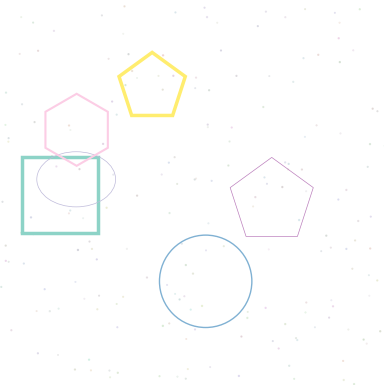[{"shape": "square", "thickness": 2.5, "radius": 0.49, "center": [0.156, 0.493]}, {"shape": "oval", "thickness": 0.5, "radius": 0.51, "center": [0.198, 0.534]}, {"shape": "circle", "thickness": 1, "radius": 0.6, "center": [0.534, 0.269]}, {"shape": "hexagon", "thickness": 1.5, "radius": 0.47, "center": [0.199, 0.663]}, {"shape": "pentagon", "thickness": 0.5, "radius": 0.57, "center": [0.706, 0.478]}, {"shape": "pentagon", "thickness": 2.5, "radius": 0.45, "center": [0.395, 0.773]}]